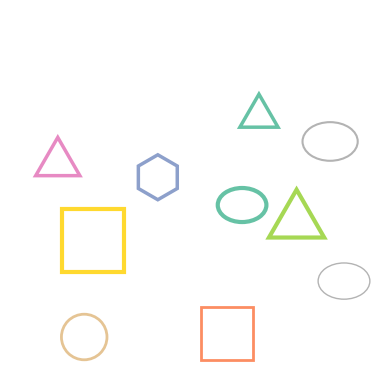[{"shape": "triangle", "thickness": 2.5, "radius": 0.29, "center": [0.673, 0.698]}, {"shape": "oval", "thickness": 3, "radius": 0.32, "center": [0.629, 0.467]}, {"shape": "square", "thickness": 2, "radius": 0.34, "center": [0.589, 0.134]}, {"shape": "hexagon", "thickness": 2.5, "radius": 0.29, "center": [0.41, 0.54]}, {"shape": "triangle", "thickness": 2.5, "radius": 0.33, "center": [0.15, 0.577]}, {"shape": "triangle", "thickness": 3, "radius": 0.41, "center": [0.77, 0.424]}, {"shape": "square", "thickness": 3, "radius": 0.4, "center": [0.241, 0.375]}, {"shape": "circle", "thickness": 2, "radius": 0.3, "center": [0.219, 0.125]}, {"shape": "oval", "thickness": 1.5, "radius": 0.36, "center": [0.857, 0.633]}, {"shape": "oval", "thickness": 1, "radius": 0.34, "center": [0.893, 0.27]}]